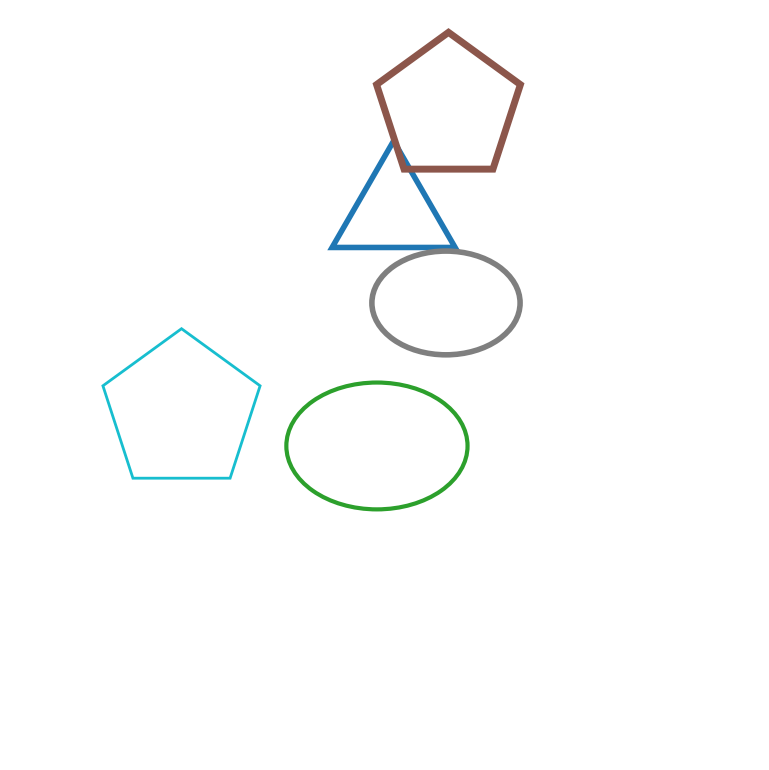[{"shape": "triangle", "thickness": 2, "radius": 0.46, "center": [0.511, 0.725]}, {"shape": "oval", "thickness": 1.5, "radius": 0.59, "center": [0.49, 0.421]}, {"shape": "pentagon", "thickness": 2.5, "radius": 0.49, "center": [0.582, 0.86]}, {"shape": "oval", "thickness": 2, "radius": 0.48, "center": [0.579, 0.607]}, {"shape": "pentagon", "thickness": 1, "radius": 0.54, "center": [0.236, 0.466]}]